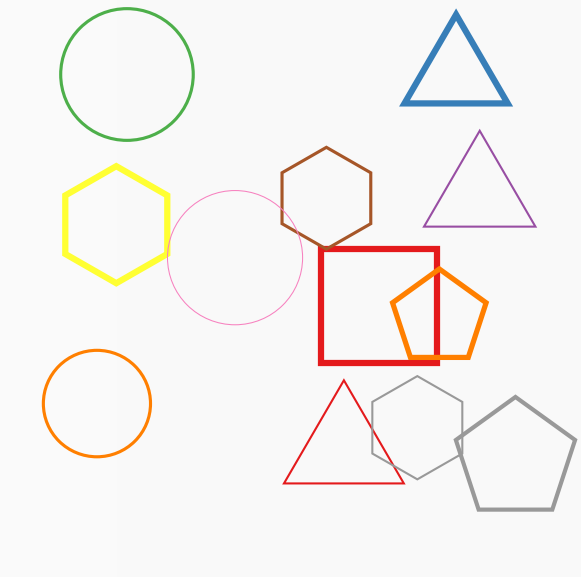[{"shape": "triangle", "thickness": 1, "radius": 0.6, "center": [0.592, 0.222]}, {"shape": "square", "thickness": 3, "radius": 0.5, "center": [0.652, 0.469]}, {"shape": "triangle", "thickness": 3, "radius": 0.51, "center": [0.785, 0.871]}, {"shape": "circle", "thickness": 1.5, "radius": 0.57, "center": [0.218, 0.87]}, {"shape": "triangle", "thickness": 1, "radius": 0.55, "center": [0.825, 0.662]}, {"shape": "pentagon", "thickness": 2.5, "radius": 0.42, "center": [0.756, 0.449]}, {"shape": "circle", "thickness": 1.5, "radius": 0.46, "center": [0.167, 0.3]}, {"shape": "hexagon", "thickness": 3, "radius": 0.51, "center": [0.2, 0.61]}, {"shape": "hexagon", "thickness": 1.5, "radius": 0.44, "center": [0.562, 0.656]}, {"shape": "circle", "thickness": 0.5, "radius": 0.58, "center": [0.404, 0.553]}, {"shape": "hexagon", "thickness": 1, "radius": 0.45, "center": [0.718, 0.258]}, {"shape": "pentagon", "thickness": 2, "radius": 0.54, "center": [0.887, 0.204]}]